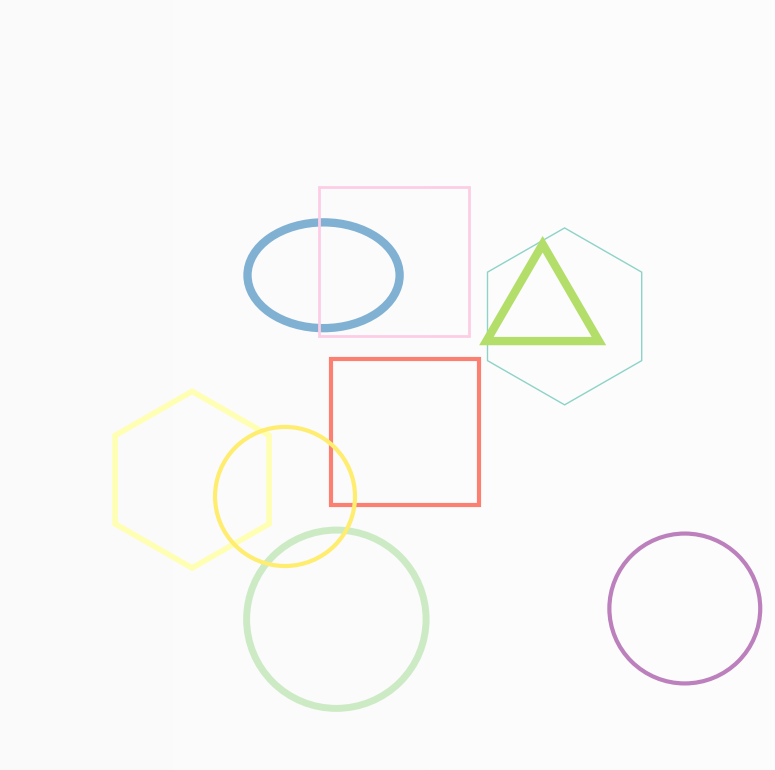[{"shape": "hexagon", "thickness": 0.5, "radius": 0.57, "center": [0.729, 0.589]}, {"shape": "hexagon", "thickness": 2, "radius": 0.57, "center": [0.248, 0.377]}, {"shape": "square", "thickness": 1.5, "radius": 0.47, "center": [0.523, 0.439]}, {"shape": "oval", "thickness": 3, "radius": 0.49, "center": [0.417, 0.643]}, {"shape": "triangle", "thickness": 3, "radius": 0.42, "center": [0.7, 0.599]}, {"shape": "square", "thickness": 1, "radius": 0.48, "center": [0.508, 0.661]}, {"shape": "circle", "thickness": 1.5, "radius": 0.49, "center": [0.884, 0.21]}, {"shape": "circle", "thickness": 2.5, "radius": 0.58, "center": [0.434, 0.196]}, {"shape": "circle", "thickness": 1.5, "radius": 0.45, "center": [0.368, 0.355]}]